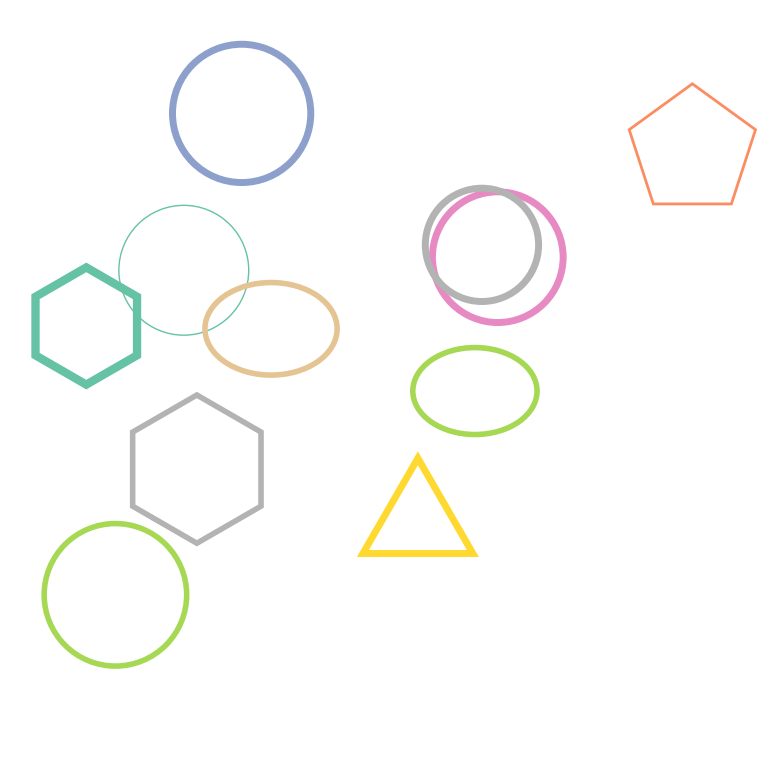[{"shape": "hexagon", "thickness": 3, "radius": 0.38, "center": [0.112, 0.577]}, {"shape": "circle", "thickness": 0.5, "radius": 0.42, "center": [0.239, 0.649]}, {"shape": "pentagon", "thickness": 1, "radius": 0.43, "center": [0.899, 0.805]}, {"shape": "circle", "thickness": 2.5, "radius": 0.45, "center": [0.314, 0.853]}, {"shape": "circle", "thickness": 2.5, "radius": 0.42, "center": [0.646, 0.666]}, {"shape": "circle", "thickness": 2, "radius": 0.46, "center": [0.15, 0.228]}, {"shape": "oval", "thickness": 2, "radius": 0.4, "center": [0.617, 0.492]}, {"shape": "triangle", "thickness": 2.5, "radius": 0.41, "center": [0.543, 0.322]}, {"shape": "oval", "thickness": 2, "radius": 0.43, "center": [0.352, 0.573]}, {"shape": "hexagon", "thickness": 2, "radius": 0.48, "center": [0.256, 0.391]}, {"shape": "circle", "thickness": 2.5, "radius": 0.37, "center": [0.626, 0.682]}]